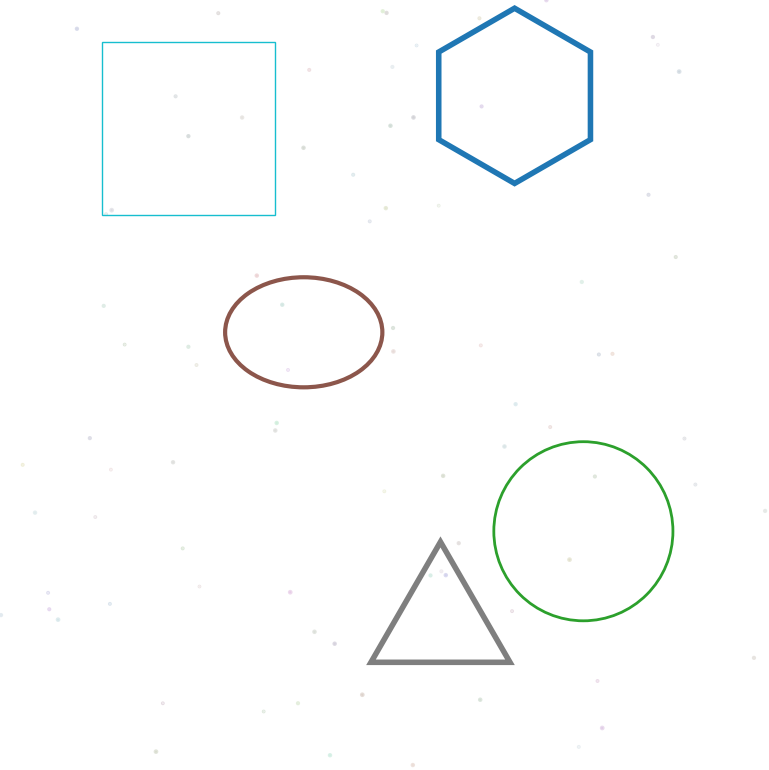[{"shape": "hexagon", "thickness": 2, "radius": 0.57, "center": [0.668, 0.876]}, {"shape": "circle", "thickness": 1, "radius": 0.58, "center": [0.758, 0.31]}, {"shape": "oval", "thickness": 1.5, "radius": 0.51, "center": [0.394, 0.568]}, {"shape": "triangle", "thickness": 2, "radius": 0.52, "center": [0.572, 0.192]}, {"shape": "square", "thickness": 0.5, "radius": 0.56, "center": [0.245, 0.833]}]